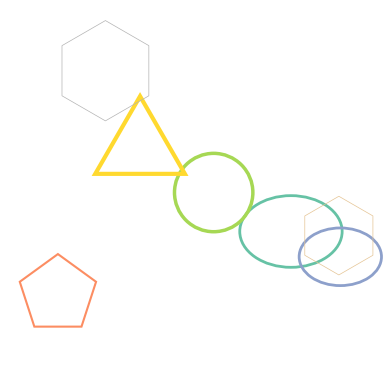[{"shape": "oval", "thickness": 2, "radius": 0.66, "center": [0.756, 0.399]}, {"shape": "pentagon", "thickness": 1.5, "radius": 0.52, "center": [0.15, 0.236]}, {"shape": "oval", "thickness": 2, "radius": 0.53, "center": [0.884, 0.333]}, {"shape": "circle", "thickness": 2.5, "radius": 0.51, "center": [0.555, 0.5]}, {"shape": "triangle", "thickness": 3, "radius": 0.67, "center": [0.364, 0.616]}, {"shape": "hexagon", "thickness": 0.5, "radius": 0.51, "center": [0.88, 0.388]}, {"shape": "hexagon", "thickness": 0.5, "radius": 0.65, "center": [0.274, 0.816]}]